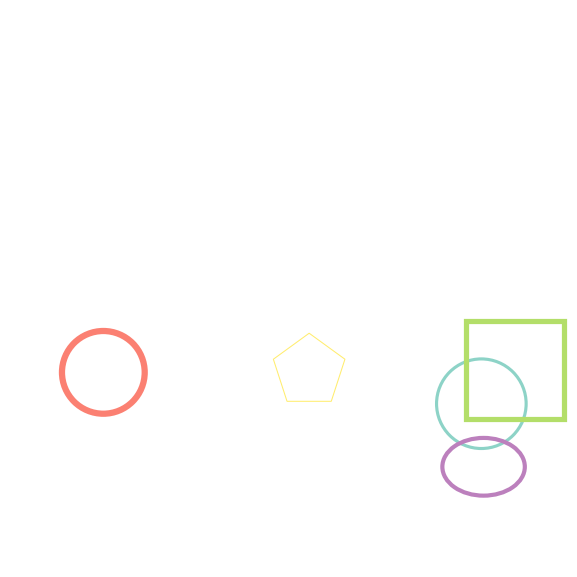[{"shape": "circle", "thickness": 1.5, "radius": 0.39, "center": [0.833, 0.3]}, {"shape": "circle", "thickness": 3, "radius": 0.36, "center": [0.179, 0.354]}, {"shape": "square", "thickness": 2.5, "radius": 0.42, "center": [0.891, 0.359]}, {"shape": "oval", "thickness": 2, "radius": 0.36, "center": [0.837, 0.191]}, {"shape": "pentagon", "thickness": 0.5, "radius": 0.33, "center": [0.535, 0.357]}]